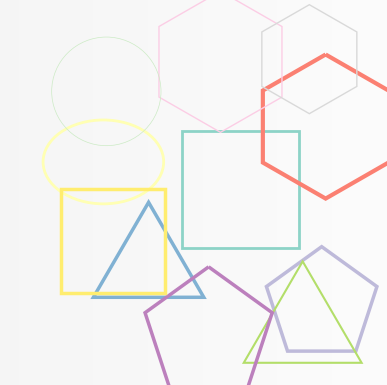[{"shape": "square", "thickness": 2, "radius": 0.76, "center": [0.62, 0.507]}, {"shape": "oval", "thickness": 2, "radius": 0.78, "center": [0.267, 0.579]}, {"shape": "pentagon", "thickness": 2.5, "radius": 0.75, "center": [0.83, 0.209]}, {"shape": "hexagon", "thickness": 3, "radius": 0.94, "center": [0.84, 0.671]}, {"shape": "triangle", "thickness": 2.5, "radius": 0.82, "center": [0.383, 0.31]}, {"shape": "triangle", "thickness": 1.5, "radius": 0.88, "center": [0.781, 0.145]}, {"shape": "hexagon", "thickness": 1, "radius": 0.92, "center": [0.569, 0.84]}, {"shape": "hexagon", "thickness": 1, "radius": 0.71, "center": [0.798, 0.846]}, {"shape": "pentagon", "thickness": 2.5, "radius": 0.86, "center": [0.538, 0.134]}, {"shape": "circle", "thickness": 0.5, "radius": 0.71, "center": [0.274, 0.763]}, {"shape": "square", "thickness": 2.5, "radius": 0.67, "center": [0.292, 0.374]}]